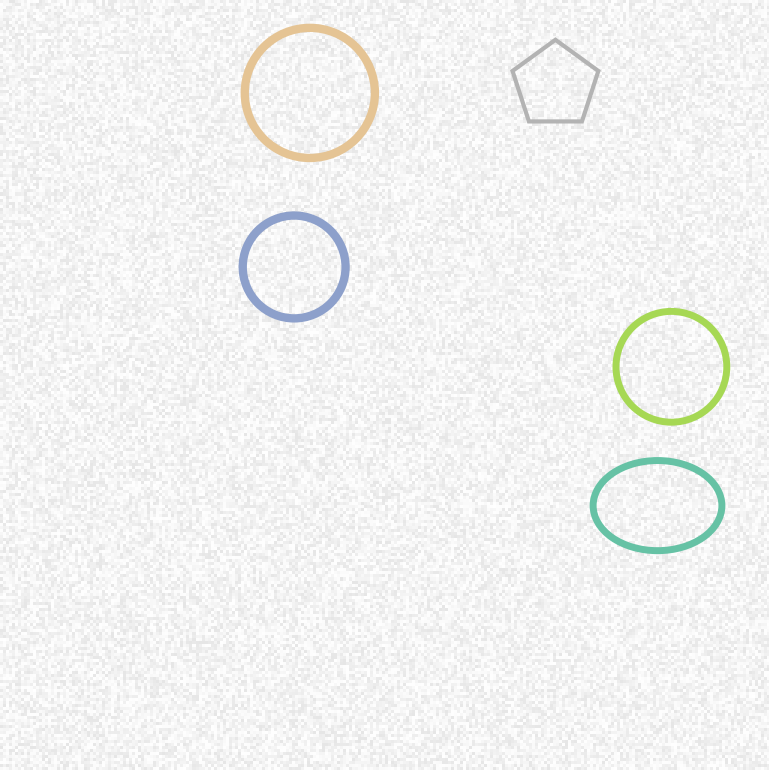[{"shape": "oval", "thickness": 2.5, "radius": 0.42, "center": [0.854, 0.343]}, {"shape": "circle", "thickness": 3, "radius": 0.33, "center": [0.382, 0.653]}, {"shape": "circle", "thickness": 2.5, "radius": 0.36, "center": [0.872, 0.524]}, {"shape": "circle", "thickness": 3, "radius": 0.42, "center": [0.402, 0.879]}, {"shape": "pentagon", "thickness": 1.5, "radius": 0.29, "center": [0.721, 0.89]}]